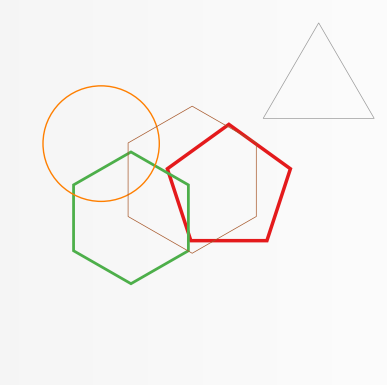[{"shape": "pentagon", "thickness": 2.5, "radius": 0.83, "center": [0.591, 0.51]}, {"shape": "hexagon", "thickness": 2, "radius": 0.86, "center": [0.338, 0.434]}, {"shape": "circle", "thickness": 1, "radius": 0.75, "center": [0.261, 0.627]}, {"shape": "hexagon", "thickness": 0.5, "radius": 0.96, "center": [0.496, 0.533]}, {"shape": "triangle", "thickness": 0.5, "radius": 0.83, "center": [0.822, 0.775]}]